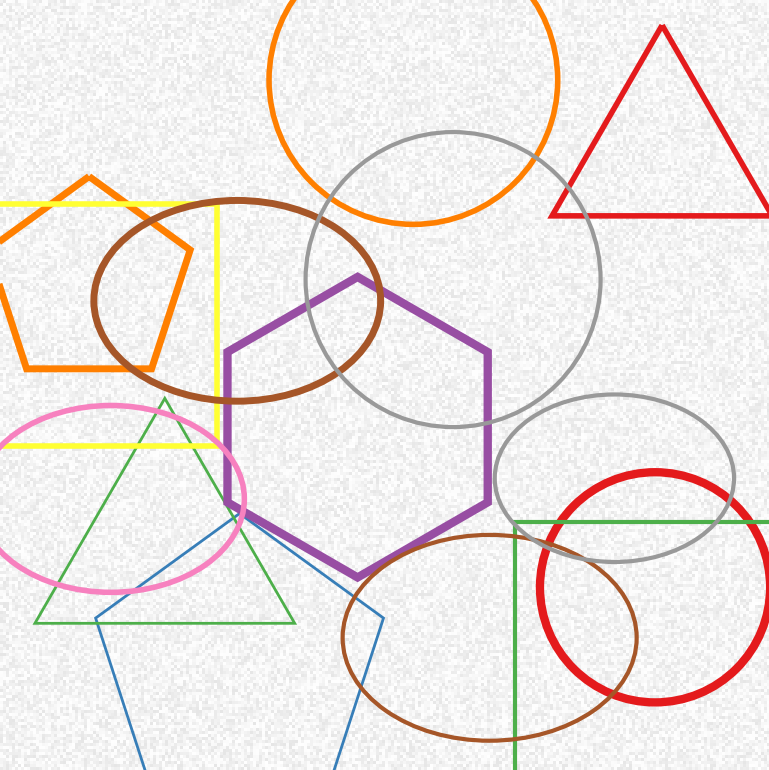[{"shape": "triangle", "thickness": 2, "radius": 0.83, "center": [0.86, 0.802]}, {"shape": "circle", "thickness": 3, "radius": 0.75, "center": [0.851, 0.237]}, {"shape": "pentagon", "thickness": 1, "radius": 0.98, "center": [0.311, 0.137]}, {"shape": "square", "thickness": 1.5, "radius": 0.94, "center": [0.857, 0.133]}, {"shape": "triangle", "thickness": 1, "radius": 0.97, "center": [0.214, 0.288]}, {"shape": "hexagon", "thickness": 3, "radius": 0.98, "center": [0.464, 0.445]}, {"shape": "pentagon", "thickness": 2.5, "radius": 0.69, "center": [0.116, 0.633]}, {"shape": "circle", "thickness": 2, "radius": 0.94, "center": [0.537, 0.896]}, {"shape": "square", "thickness": 2, "radius": 0.79, "center": [0.125, 0.578]}, {"shape": "oval", "thickness": 1.5, "radius": 0.95, "center": [0.636, 0.172]}, {"shape": "oval", "thickness": 2.5, "radius": 0.93, "center": [0.308, 0.609]}, {"shape": "oval", "thickness": 2, "radius": 0.87, "center": [0.144, 0.352]}, {"shape": "circle", "thickness": 1.5, "radius": 0.96, "center": [0.588, 0.637]}, {"shape": "oval", "thickness": 1.5, "radius": 0.78, "center": [0.798, 0.379]}]